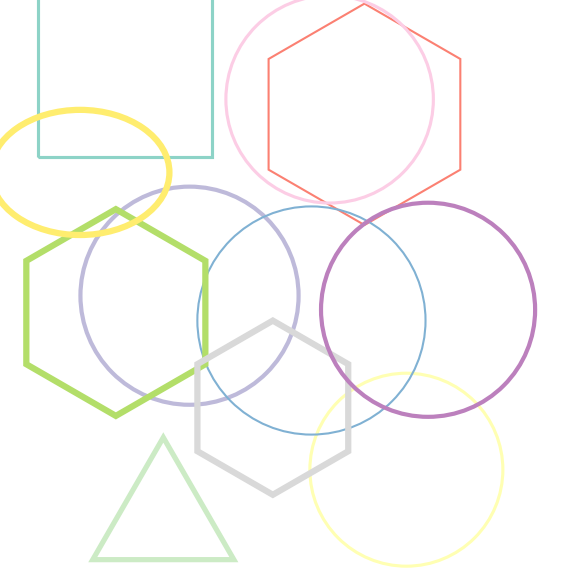[{"shape": "square", "thickness": 1.5, "radius": 0.76, "center": [0.216, 0.878]}, {"shape": "circle", "thickness": 1.5, "radius": 0.84, "center": [0.704, 0.186]}, {"shape": "circle", "thickness": 2, "radius": 0.94, "center": [0.328, 0.487]}, {"shape": "hexagon", "thickness": 1, "radius": 0.96, "center": [0.631, 0.801]}, {"shape": "circle", "thickness": 1, "radius": 0.99, "center": [0.539, 0.444]}, {"shape": "hexagon", "thickness": 3, "radius": 0.89, "center": [0.201, 0.458]}, {"shape": "circle", "thickness": 1.5, "radius": 0.9, "center": [0.571, 0.827]}, {"shape": "hexagon", "thickness": 3, "radius": 0.75, "center": [0.472, 0.293]}, {"shape": "circle", "thickness": 2, "radius": 0.93, "center": [0.741, 0.463]}, {"shape": "triangle", "thickness": 2.5, "radius": 0.71, "center": [0.283, 0.101]}, {"shape": "oval", "thickness": 3, "radius": 0.77, "center": [0.139, 0.701]}]